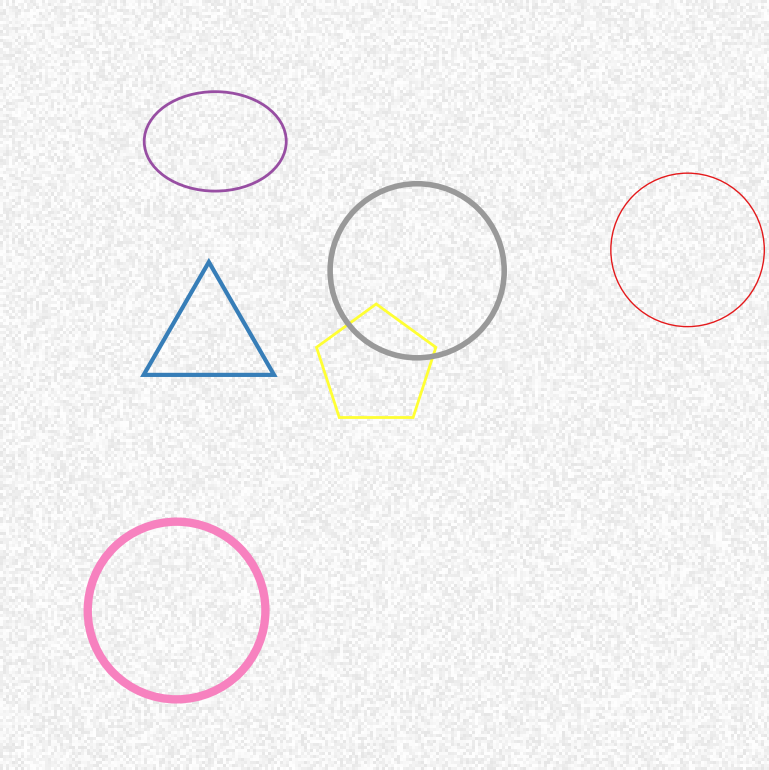[{"shape": "circle", "thickness": 0.5, "radius": 0.5, "center": [0.893, 0.675]}, {"shape": "triangle", "thickness": 1.5, "radius": 0.49, "center": [0.271, 0.562]}, {"shape": "oval", "thickness": 1, "radius": 0.46, "center": [0.28, 0.816]}, {"shape": "pentagon", "thickness": 1, "radius": 0.41, "center": [0.489, 0.524]}, {"shape": "circle", "thickness": 3, "radius": 0.58, "center": [0.229, 0.207]}, {"shape": "circle", "thickness": 2, "radius": 0.57, "center": [0.542, 0.648]}]